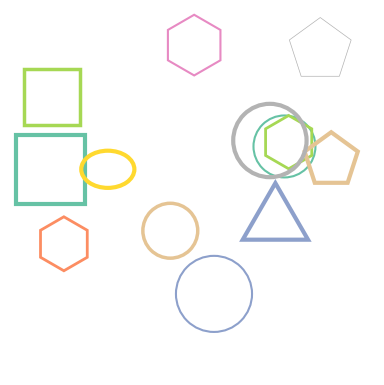[{"shape": "square", "thickness": 3, "radius": 0.44, "center": [0.131, 0.56]}, {"shape": "circle", "thickness": 1.5, "radius": 0.4, "center": [0.739, 0.62]}, {"shape": "hexagon", "thickness": 2, "radius": 0.35, "center": [0.166, 0.367]}, {"shape": "circle", "thickness": 1.5, "radius": 0.49, "center": [0.556, 0.237]}, {"shape": "triangle", "thickness": 3, "radius": 0.49, "center": [0.715, 0.426]}, {"shape": "hexagon", "thickness": 1.5, "radius": 0.39, "center": [0.504, 0.883]}, {"shape": "hexagon", "thickness": 2, "radius": 0.35, "center": [0.75, 0.631]}, {"shape": "square", "thickness": 2.5, "radius": 0.36, "center": [0.135, 0.748]}, {"shape": "oval", "thickness": 3, "radius": 0.34, "center": [0.28, 0.56]}, {"shape": "circle", "thickness": 2.5, "radius": 0.36, "center": [0.442, 0.401]}, {"shape": "pentagon", "thickness": 3, "radius": 0.36, "center": [0.86, 0.584]}, {"shape": "circle", "thickness": 3, "radius": 0.48, "center": [0.701, 0.635]}, {"shape": "pentagon", "thickness": 0.5, "radius": 0.42, "center": [0.832, 0.87]}]